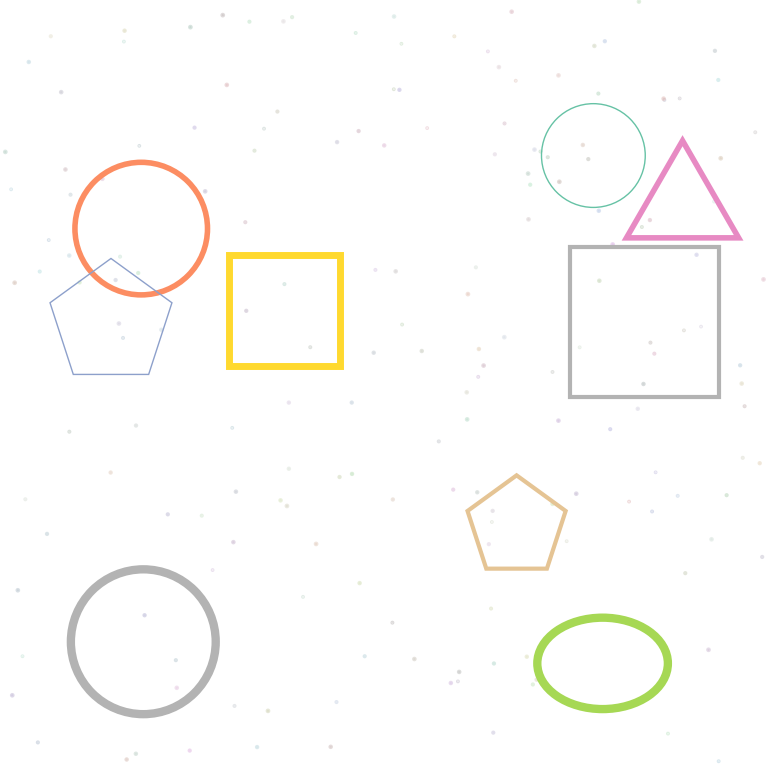[{"shape": "circle", "thickness": 0.5, "radius": 0.34, "center": [0.771, 0.798]}, {"shape": "circle", "thickness": 2, "radius": 0.43, "center": [0.183, 0.703]}, {"shape": "pentagon", "thickness": 0.5, "radius": 0.42, "center": [0.144, 0.581]}, {"shape": "triangle", "thickness": 2, "radius": 0.42, "center": [0.886, 0.733]}, {"shape": "oval", "thickness": 3, "radius": 0.42, "center": [0.783, 0.138]}, {"shape": "square", "thickness": 2.5, "radius": 0.36, "center": [0.369, 0.597]}, {"shape": "pentagon", "thickness": 1.5, "radius": 0.33, "center": [0.671, 0.316]}, {"shape": "circle", "thickness": 3, "radius": 0.47, "center": [0.186, 0.167]}, {"shape": "square", "thickness": 1.5, "radius": 0.48, "center": [0.837, 0.582]}]